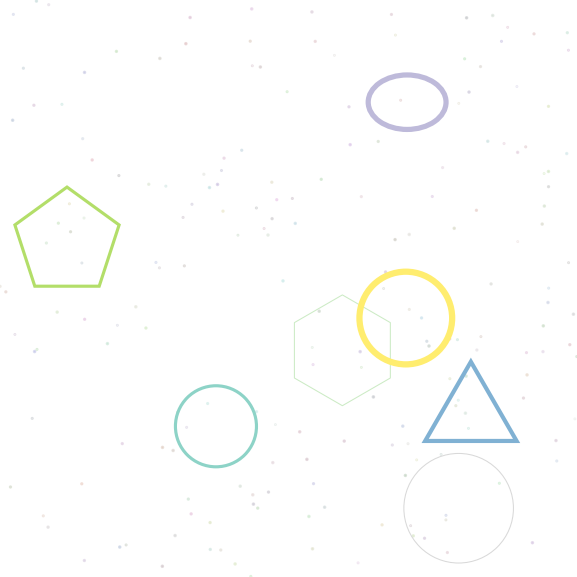[{"shape": "circle", "thickness": 1.5, "radius": 0.35, "center": [0.374, 0.261]}, {"shape": "oval", "thickness": 2.5, "radius": 0.34, "center": [0.705, 0.822]}, {"shape": "triangle", "thickness": 2, "radius": 0.46, "center": [0.815, 0.281]}, {"shape": "pentagon", "thickness": 1.5, "radius": 0.47, "center": [0.116, 0.58]}, {"shape": "circle", "thickness": 0.5, "radius": 0.47, "center": [0.794, 0.119]}, {"shape": "hexagon", "thickness": 0.5, "radius": 0.48, "center": [0.593, 0.393]}, {"shape": "circle", "thickness": 3, "radius": 0.4, "center": [0.703, 0.448]}]